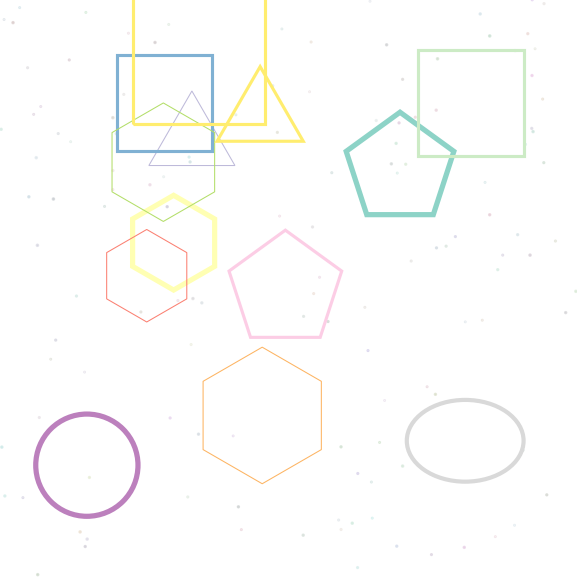[{"shape": "pentagon", "thickness": 2.5, "radius": 0.49, "center": [0.693, 0.707]}, {"shape": "hexagon", "thickness": 2.5, "radius": 0.41, "center": [0.301, 0.579]}, {"shape": "triangle", "thickness": 0.5, "radius": 0.43, "center": [0.332, 0.756]}, {"shape": "hexagon", "thickness": 0.5, "radius": 0.4, "center": [0.254, 0.522]}, {"shape": "square", "thickness": 1.5, "radius": 0.41, "center": [0.285, 0.821]}, {"shape": "hexagon", "thickness": 0.5, "radius": 0.59, "center": [0.454, 0.28]}, {"shape": "hexagon", "thickness": 0.5, "radius": 0.51, "center": [0.283, 0.718]}, {"shape": "pentagon", "thickness": 1.5, "radius": 0.51, "center": [0.494, 0.498]}, {"shape": "oval", "thickness": 2, "radius": 0.51, "center": [0.806, 0.236]}, {"shape": "circle", "thickness": 2.5, "radius": 0.44, "center": [0.15, 0.194]}, {"shape": "square", "thickness": 1.5, "radius": 0.46, "center": [0.815, 0.822]}, {"shape": "triangle", "thickness": 1.5, "radius": 0.43, "center": [0.45, 0.798]}, {"shape": "square", "thickness": 1.5, "radius": 0.57, "center": [0.345, 0.898]}]